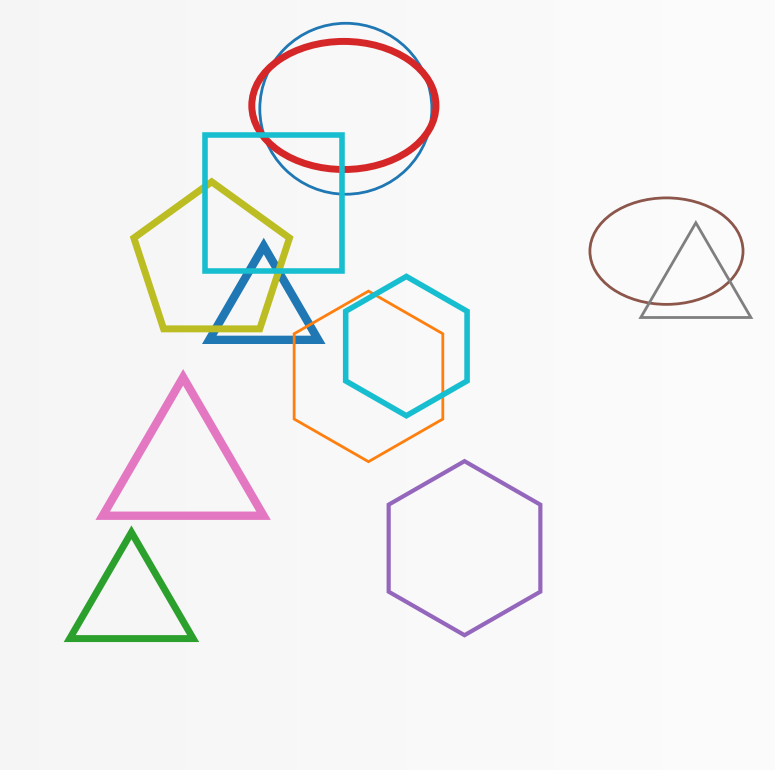[{"shape": "circle", "thickness": 1, "radius": 0.55, "center": [0.446, 0.859]}, {"shape": "triangle", "thickness": 3, "radius": 0.41, "center": [0.34, 0.599]}, {"shape": "hexagon", "thickness": 1, "radius": 0.55, "center": [0.475, 0.511]}, {"shape": "triangle", "thickness": 2.5, "radius": 0.46, "center": [0.17, 0.217]}, {"shape": "oval", "thickness": 2.5, "radius": 0.59, "center": [0.444, 0.863]}, {"shape": "hexagon", "thickness": 1.5, "radius": 0.57, "center": [0.599, 0.288]}, {"shape": "oval", "thickness": 1, "radius": 0.49, "center": [0.86, 0.674]}, {"shape": "triangle", "thickness": 3, "radius": 0.6, "center": [0.236, 0.39]}, {"shape": "triangle", "thickness": 1, "radius": 0.41, "center": [0.898, 0.629]}, {"shape": "pentagon", "thickness": 2.5, "radius": 0.53, "center": [0.273, 0.658]}, {"shape": "square", "thickness": 2, "radius": 0.44, "center": [0.353, 0.736]}, {"shape": "hexagon", "thickness": 2, "radius": 0.45, "center": [0.524, 0.551]}]